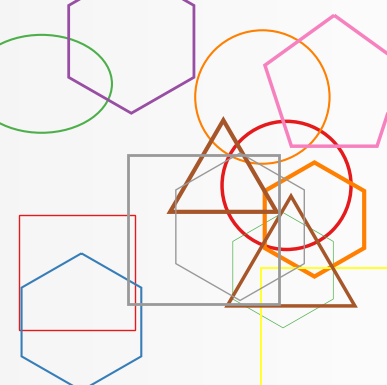[{"shape": "circle", "thickness": 2.5, "radius": 0.83, "center": [0.739, 0.518]}, {"shape": "square", "thickness": 1, "radius": 0.75, "center": [0.199, 0.293]}, {"shape": "hexagon", "thickness": 1.5, "radius": 0.89, "center": [0.21, 0.164]}, {"shape": "oval", "thickness": 1.5, "radius": 0.91, "center": [0.107, 0.782]}, {"shape": "hexagon", "thickness": 0.5, "radius": 0.75, "center": [0.73, 0.298]}, {"shape": "hexagon", "thickness": 2, "radius": 0.93, "center": [0.339, 0.893]}, {"shape": "circle", "thickness": 1.5, "radius": 0.87, "center": [0.677, 0.748]}, {"shape": "hexagon", "thickness": 3, "radius": 0.74, "center": [0.812, 0.43]}, {"shape": "square", "thickness": 1.5, "radius": 0.95, "center": [0.863, 0.114]}, {"shape": "triangle", "thickness": 3, "radius": 0.79, "center": [0.576, 0.529]}, {"shape": "triangle", "thickness": 2.5, "radius": 0.95, "center": [0.751, 0.3]}, {"shape": "pentagon", "thickness": 2.5, "radius": 0.94, "center": [0.862, 0.772]}, {"shape": "hexagon", "thickness": 1, "radius": 0.96, "center": [0.62, 0.411]}, {"shape": "square", "thickness": 2, "radius": 0.97, "center": [0.525, 0.404]}]